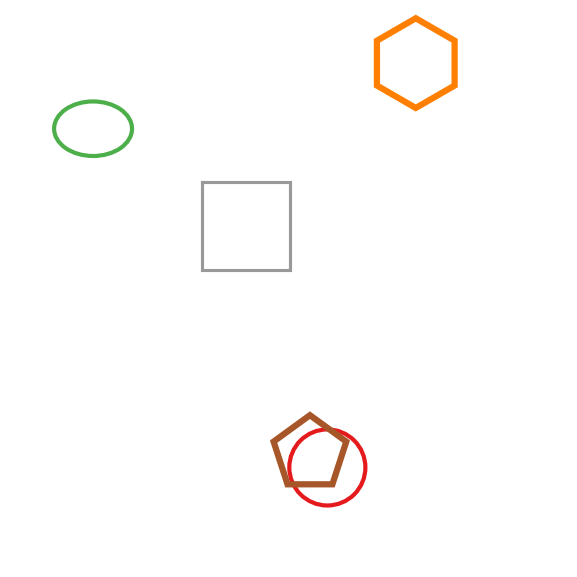[{"shape": "circle", "thickness": 2, "radius": 0.33, "center": [0.567, 0.19]}, {"shape": "oval", "thickness": 2, "radius": 0.34, "center": [0.161, 0.776]}, {"shape": "hexagon", "thickness": 3, "radius": 0.39, "center": [0.72, 0.89]}, {"shape": "pentagon", "thickness": 3, "radius": 0.33, "center": [0.537, 0.214]}, {"shape": "square", "thickness": 1.5, "radius": 0.38, "center": [0.426, 0.608]}]